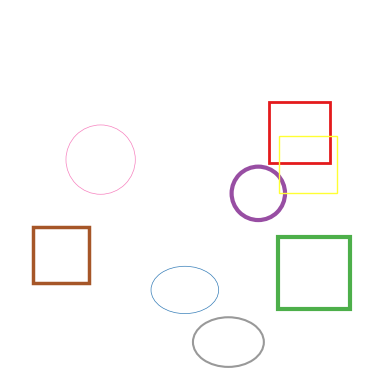[{"shape": "square", "thickness": 2, "radius": 0.39, "center": [0.777, 0.655]}, {"shape": "oval", "thickness": 0.5, "radius": 0.44, "center": [0.48, 0.247]}, {"shape": "square", "thickness": 3, "radius": 0.47, "center": [0.816, 0.291]}, {"shape": "circle", "thickness": 3, "radius": 0.35, "center": [0.671, 0.498]}, {"shape": "square", "thickness": 1, "radius": 0.38, "center": [0.801, 0.573]}, {"shape": "square", "thickness": 2.5, "radius": 0.36, "center": [0.158, 0.337]}, {"shape": "circle", "thickness": 0.5, "radius": 0.45, "center": [0.261, 0.585]}, {"shape": "oval", "thickness": 1.5, "radius": 0.46, "center": [0.593, 0.111]}]